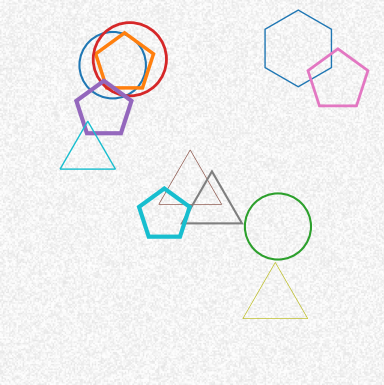[{"shape": "hexagon", "thickness": 1, "radius": 0.5, "center": [0.775, 0.874]}, {"shape": "circle", "thickness": 1.5, "radius": 0.43, "center": [0.293, 0.831]}, {"shape": "pentagon", "thickness": 2.5, "radius": 0.4, "center": [0.324, 0.836]}, {"shape": "circle", "thickness": 1.5, "radius": 0.43, "center": [0.722, 0.412]}, {"shape": "circle", "thickness": 2, "radius": 0.48, "center": [0.337, 0.846]}, {"shape": "pentagon", "thickness": 3, "radius": 0.38, "center": [0.27, 0.715]}, {"shape": "triangle", "thickness": 0.5, "radius": 0.47, "center": [0.494, 0.516]}, {"shape": "pentagon", "thickness": 2, "radius": 0.41, "center": [0.878, 0.791]}, {"shape": "triangle", "thickness": 1.5, "radius": 0.45, "center": [0.551, 0.465]}, {"shape": "triangle", "thickness": 0.5, "radius": 0.49, "center": [0.715, 0.221]}, {"shape": "triangle", "thickness": 1, "radius": 0.41, "center": [0.228, 0.602]}, {"shape": "pentagon", "thickness": 3, "radius": 0.35, "center": [0.427, 0.441]}]